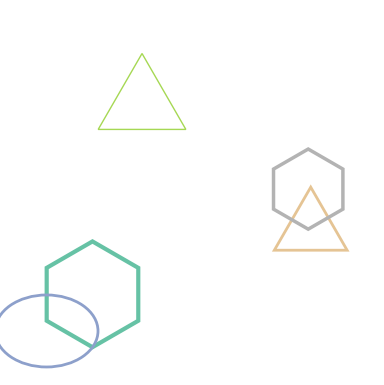[{"shape": "hexagon", "thickness": 3, "radius": 0.69, "center": [0.24, 0.236]}, {"shape": "oval", "thickness": 2, "radius": 0.67, "center": [0.121, 0.14]}, {"shape": "triangle", "thickness": 1, "radius": 0.66, "center": [0.369, 0.73]}, {"shape": "triangle", "thickness": 2, "radius": 0.55, "center": [0.807, 0.405]}, {"shape": "hexagon", "thickness": 2.5, "radius": 0.52, "center": [0.801, 0.509]}]